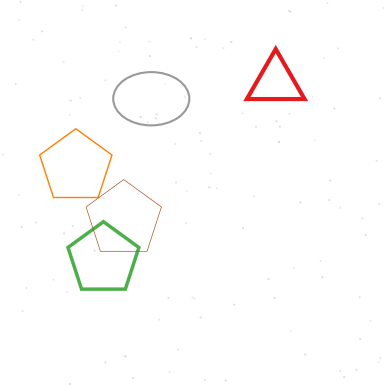[{"shape": "triangle", "thickness": 3, "radius": 0.43, "center": [0.716, 0.786]}, {"shape": "pentagon", "thickness": 2.5, "radius": 0.48, "center": [0.269, 0.327]}, {"shape": "pentagon", "thickness": 1, "radius": 0.49, "center": [0.197, 0.567]}, {"shape": "pentagon", "thickness": 0.5, "radius": 0.51, "center": [0.321, 0.431]}, {"shape": "oval", "thickness": 1.5, "radius": 0.49, "center": [0.393, 0.744]}]